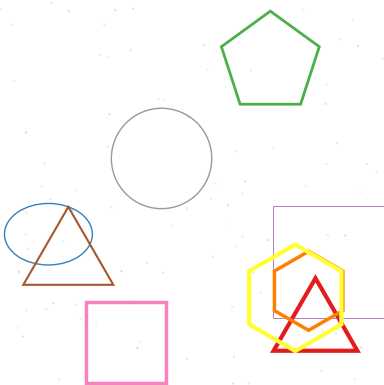[{"shape": "triangle", "thickness": 3, "radius": 0.63, "center": [0.819, 0.152]}, {"shape": "oval", "thickness": 1, "radius": 0.57, "center": [0.126, 0.392]}, {"shape": "pentagon", "thickness": 2, "radius": 0.67, "center": [0.702, 0.837]}, {"shape": "square", "thickness": 0.5, "radius": 0.73, "center": [0.853, 0.319]}, {"shape": "hexagon", "thickness": 2.5, "radius": 0.51, "center": [0.802, 0.245]}, {"shape": "hexagon", "thickness": 3, "radius": 0.69, "center": [0.767, 0.227]}, {"shape": "triangle", "thickness": 1.5, "radius": 0.67, "center": [0.177, 0.328]}, {"shape": "square", "thickness": 2.5, "radius": 0.52, "center": [0.327, 0.11]}, {"shape": "circle", "thickness": 1, "radius": 0.65, "center": [0.42, 0.588]}]